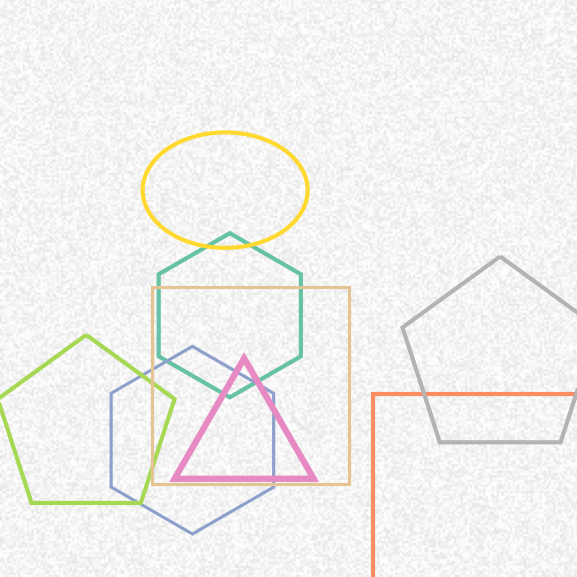[{"shape": "hexagon", "thickness": 2, "radius": 0.71, "center": [0.398, 0.453]}, {"shape": "square", "thickness": 2, "radius": 0.95, "center": [0.835, 0.127]}, {"shape": "hexagon", "thickness": 1.5, "radius": 0.81, "center": [0.333, 0.237]}, {"shape": "triangle", "thickness": 3, "radius": 0.7, "center": [0.423, 0.24]}, {"shape": "pentagon", "thickness": 2, "radius": 0.8, "center": [0.149, 0.258]}, {"shape": "oval", "thickness": 2, "radius": 0.71, "center": [0.39, 0.67]}, {"shape": "square", "thickness": 1.5, "radius": 0.85, "center": [0.434, 0.332]}, {"shape": "pentagon", "thickness": 2, "radius": 0.89, "center": [0.866, 0.377]}]